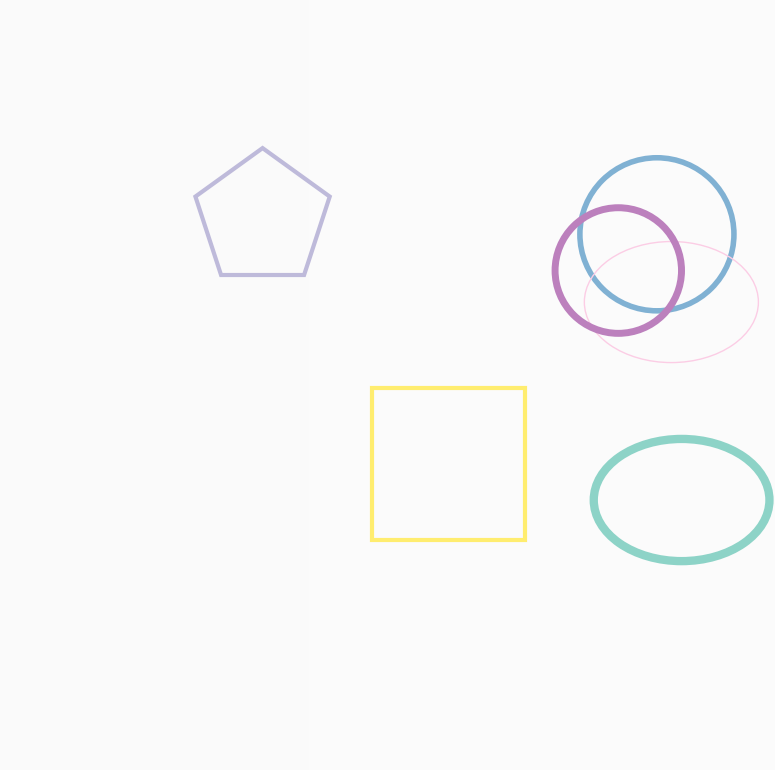[{"shape": "oval", "thickness": 3, "radius": 0.57, "center": [0.879, 0.351]}, {"shape": "pentagon", "thickness": 1.5, "radius": 0.46, "center": [0.339, 0.717]}, {"shape": "circle", "thickness": 2, "radius": 0.5, "center": [0.848, 0.696]}, {"shape": "oval", "thickness": 0.5, "radius": 0.56, "center": [0.866, 0.608]}, {"shape": "circle", "thickness": 2.5, "radius": 0.41, "center": [0.798, 0.649]}, {"shape": "square", "thickness": 1.5, "radius": 0.49, "center": [0.578, 0.398]}]